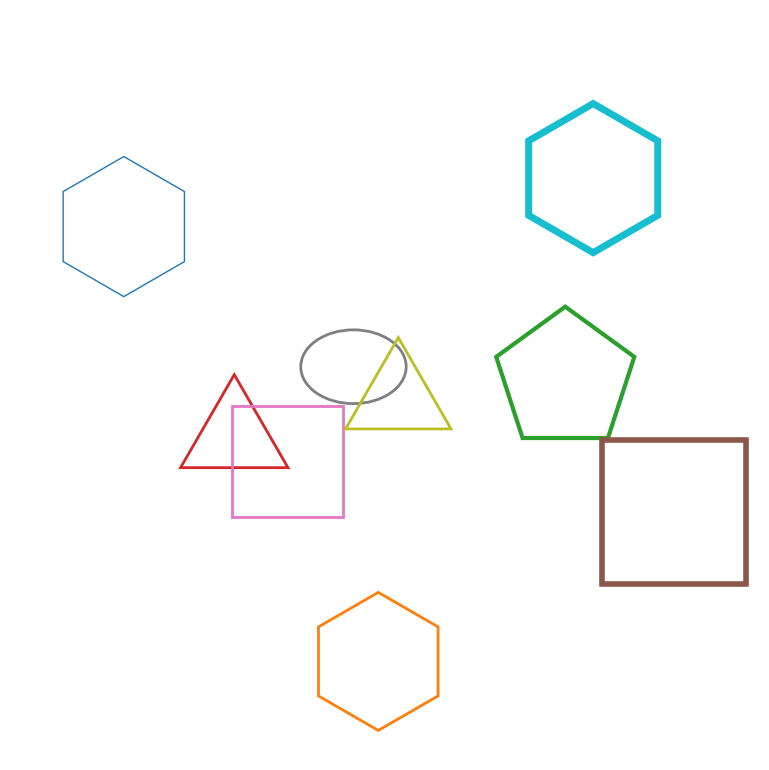[{"shape": "hexagon", "thickness": 0.5, "radius": 0.45, "center": [0.161, 0.706]}, {"shape": "hexagon", "thickness": 1, "radius": 0.45, "center": [0.491, 0.141]}, {"shape": "pentagon", "thickness": 1.5, "radius": 0.47, "center": [0.734, 0.507]}, {"shape": "triangle", "thickness": 1, "radius": 0.4, "center": [0.304, 0.433]}, {"shape": "square", "thickness": 2, "radius": 0.47, "center": [0.875, 0.335]}, {"shape": "square", "thickness": 1, "radius": 0.36, "center": [0.374, 0.4]}, {"shape": "oval", "thickness": 1, "radius": 0.34, "center": [0.459, 0.524]}, {"shape": "triangle", "thickness": 1, "radius": 0.4, "center": [0.517, 0.482]}, {"shape": "hexagon", "thickness": 2.5, "radius": 0.48, "center": [0.77, 0.769]}]